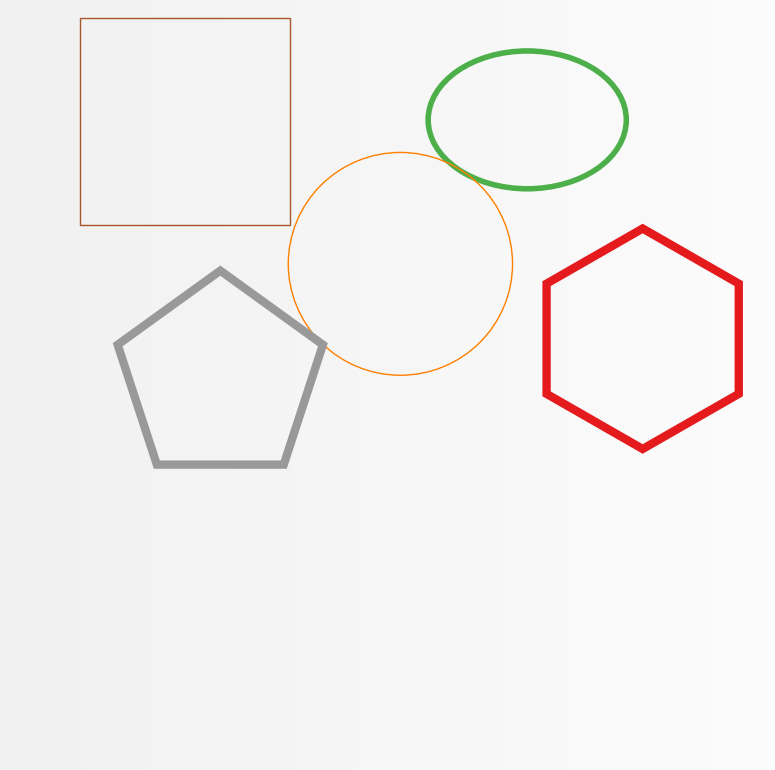[{"shape": "hexagon", "thickness": 3, "radius": 0.72, "center": [0.829, 0.56]}, {"shape": "oval", "thickness": 2, "radius": 0.64, "center": [0.68, 0.844]}, {"shape": "circle", "thickness": 0.5, "radius": 0.72, "center": [0.517, 0.657]}, {"shape": "square", "thickness": 0.5, "radius": 0.68, "center": [0.239, 0.842]}, {"shape": "pentagon", "thickness": 3, "radius": 0.7, "center": [0.284, 0.509]}]